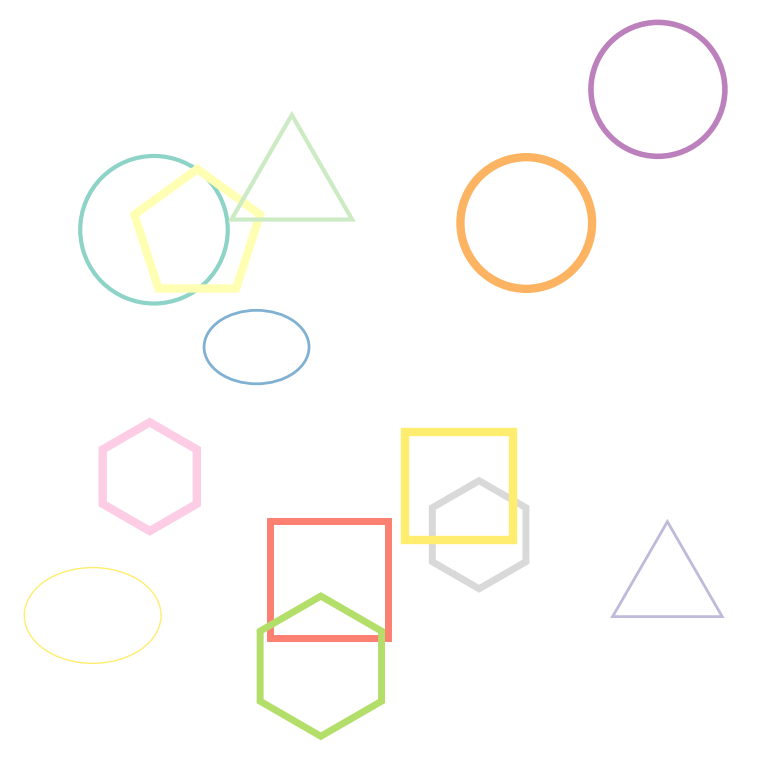[{"shape": "circle", "thickness": 1.5, "radius": 0.48, "center": [0.2, 0.702]}, {"shape": "pentagon", "thickness": 3, "radius": 0.43, "center": [0.256, 0.695]}, {"shape": "triangle", "thickness": 1, "radius": 0.41, "center": [0.867, 0.24]}, {"shape": "square", "thickness": 2.5, "radius": 0.38, "center": [0.427, 0.247]}, {"shape": "oval", "thickness": 1, "radius": 0.34, "center": [0.333, 0.549]}, {"shape": "circle", "thickness": 3, "radius": 0.43, "center": [0.683, 0.71]}, {"shape": "hexagon", "thickness": 2.5, "radius": 0.46, "center": [0.417, 0.135]}, {"shape": "hexagon", "thickness": 3, "radius": 0.35, "center": [0.194, 0.381]}, {"shape": "hexagon", "thickness": 2.5, "radius": 0.35, "center": [0.622, 0.306]}, {"shape": "circle", "thickness": 2, "radius": 0.43, "center": [0.854, 0.884]}, {"shape": "triangle", "thickness": 1.5, "radius": 0.45, "center": [0.379, 0.76]}, {"shape": "square", "thickness": 3, "radius": 0.35, "center": [0.597, 0.369]}, {"shape": "oval", "thickness": 0.5, "radius": 0.44, "center": [0.12, 0.201]}]